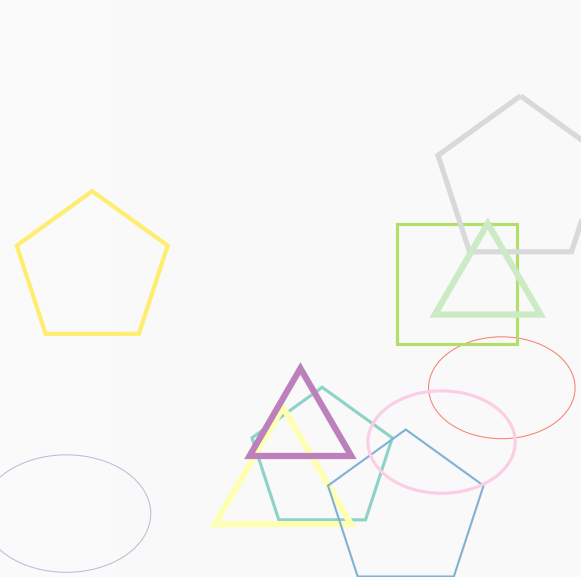[{"shape": "pentagon", "thickness": 1.5, "radius": 0.63, "center": [0.554, 0.202]}, {"shape": "triangle", "thickness": 3, "radius": 0.68, "center": [0.487, 0.159]}, {"shape": "oval", "thickness": 0.5, "radius": 0.73, "center": [0.114, 0.11]}, {"shape": "oval", "thickness": 0.5, "radius": 0.63, "center": [0.863, 0.328]}, {"shape": "pentagon", "thickness": 1, "radius": 0.7, "center": [0.698, 0.115]}, {"shape": "square", "thickness": 1.5, "radius": 0.52, "center": [0.786, 0.508]}, {"shape": "oval", "thickness": 1.5, "radius": 0.63, "center": [0.76, 0.234]}, {"shape": "pentagon", "thickness": 2.5, "radius": 0.75, "center": [0.896, 0.684]}, {"shape": "triangle", "thickness": 3, "radius": 0.51, "center": [0.517, 0.26]}, {"shape": "triangle", "thickness": 3, "radius": 0.53, "center": [0.839, 0.507]}, {"shape": "pentagon", "thickness": 2, "radius": 0.68, "center": [0.159, 0.532]}]